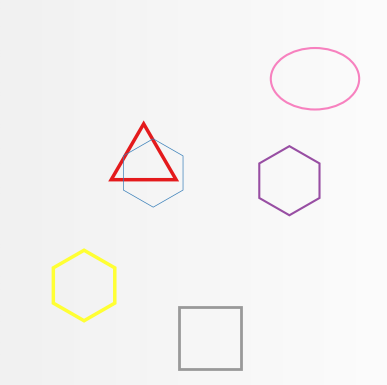[{"shape": "triangle", "thickness": 2.5, "radius": 0.48, "center": [0.371, 0.582]}, {"shape": "hexagon", "thickness": 0.5, "radius": 0.44, "center": [0.395, 0.551]}, {"shape": "hexagon", "thickness": 1.5, "radius": 0.45, "center": [0.747, 0.531]}, {"shape": "hexagon", "thickness": 2.5, "radius": 0.46, "center": [0.217, 0.258]}, {"shape": "oval", "thickness": 1.5, "radius": 0.57, "center": [0.813, 0.795]}, {"shape": "square", "thickness": 2, "radius": 0.4, "center": [0.542, 0.121]}]